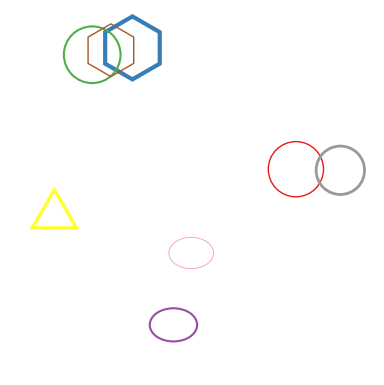[{"shape": "circle", "thickness": 1, "radius": 0.36, "center": [0.769, 0.561]}, {"shape": "hexagon", "thickness": 3, "radius": 0.41, "center": [0.344, 0.876]}, {"shape": "circle", "thickness": 1.5, "radius": 0.37, "center": [0.239, 0.858]}, {"shape": "oval", "thickness": 1.5, "radius": 0.31, "center": [0.451, 0.156]}, {"shape": "triangle", "thickness": 2.5, "radius": 0.33, "center": [0.141, 0.441]}, {"shape": "hexagon", "thickness": 1, "radius": 0.34, "center": [0.288, 0.869]}, {"shape": "oval", "thickness": 0.5, "radius": 0.29, "center": [0.497, 0.343]}, {"shape": "circle", "thickness": 2, "radius": 0.31, "center": [0.884, 0.558]}]